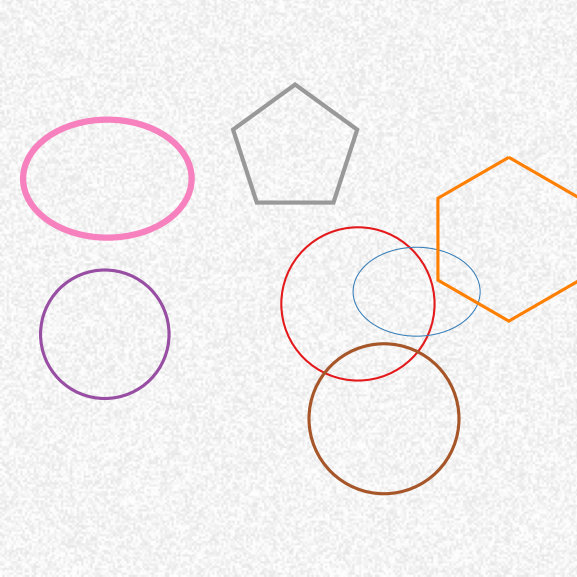[{"shape": "circle", "thickness": 1, "radius": 0.66, "center": [0.62, 0.473]}, {"shape": "oval", "thickness": 0.5, "radius": 0.55, "center": [0.721, 0.494]}, {"shape": "circle", "thickness": 1.5, "radius": 0.56, "center": [0.181, 0.42]}, {"shape": "hexagon", "thickness": 1.5, "radius": 0.71, "center": [0.881, 0.585]}, {"shape": "circle", "thickness": 1.5, "radius": 0.65, "center": [0.665, 0.274]}, {"shape": "oval", "thickness": 3, "radius": 0.73, "center": [0.186, 0.69]}, {"shape": "pentagon", "thickness": 2, "radius": 0.56, "center": [0.511, 0.74]}]